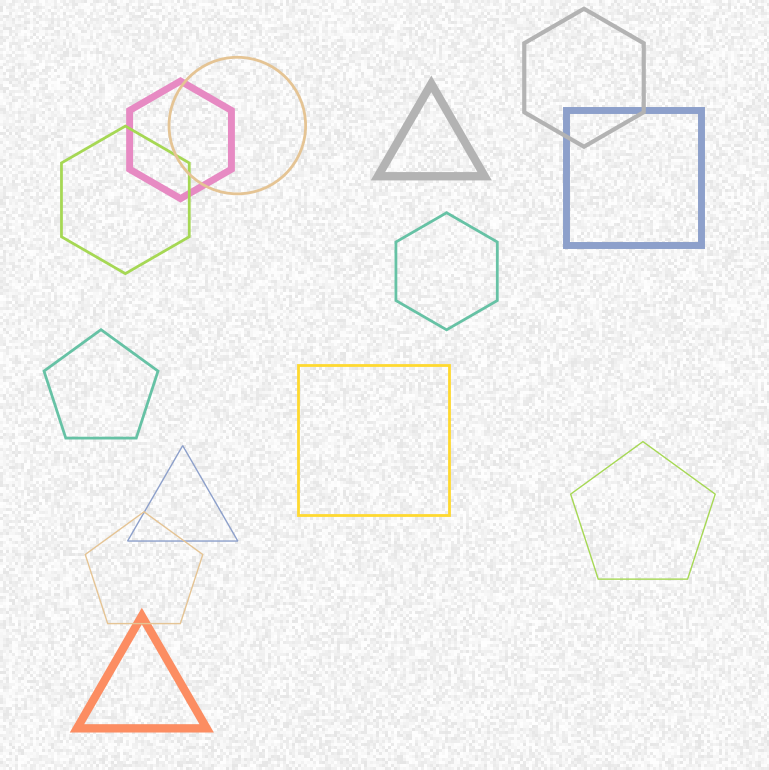[{"shape": "hexagon", "thickness": 1, "radius": 0.38, "center": [0.58, 0.648]}, {"shape": "pentagon", "thickness": 1, "radius": 0.39, "center": [0.131, 0.494]}, {"shape": "triangle", "thickness": 3, "radius": 0.49, "center": [0.184, 0.103]}, {"shape": "square", "thickness": 2.5, "radius": 0.44, "center": [0.823, 0.77]}, {"shape": "triangle", "thickness": 0.5, "radius": 0.41, "center": [0.237, 0.339]}, {"shape": "hexagon", "thickness": 2.5, "radius": 0.38, "center": [0.234, 0.818]}, {"shape": "pentagon", "thickness": 0.5, "radius": 0.49, "center": [0.835, 0.328]}, {"shape": "hexagon", "thickness": 1, "radius": 0.48, "center": [0.163, 0.74]}, {"shape": "square", "thickness": 1, "radius": 0.49, "center": [0.485, 0.429]}, {"shape": "circle", "thickness": 1, "radius": 0.44, "center": [0.308, 0.837]}, {"shape": "pentagon", "thickness": 0.5, "radius": 0.4, "center": [0.187, 0.255]}, {"shape": "triangle", "thickness": 3, "radius": 0.4, "center": [0.56, 0.811]}, {"shape": "hexagon", "thickness": 1.5, "radius": 0.45, "center": [0.758, 0.899]}]